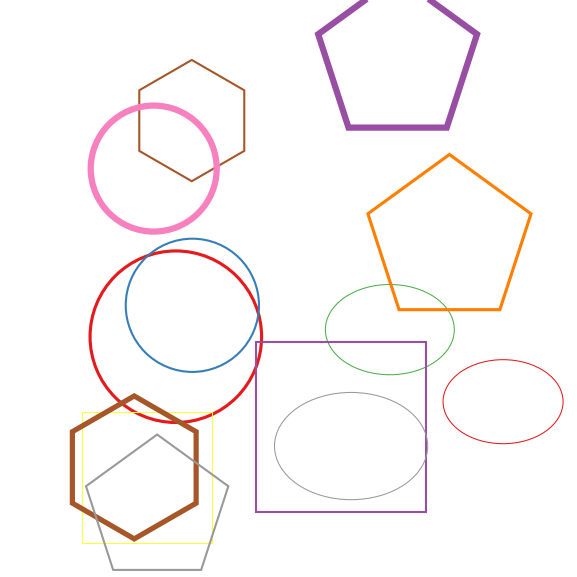[{"shape": "circle", "thickness": 1.5, "radius": 0.74, "center": [0.304, 0.416]}, {"shape": "oval", "thickness": 0.5, "radius": 0.52, "center": [0.871, 0.304]}, {"shape": "circle", "thickness": 1, "radius": 0.58, "center": [0.333, 0.47]}, {"shape": "oval", "thickness": 0.5, "radius": 0.56, "center": [0.675, 0.428]}, {"shape": "square", "thickness": 1, "radius": 0.74, "center": [0.59, 0.26]}, {"shape": "pentagon", "thickness": 3, "radius": 0.72, "center": [0.689, 0.895]}, {"shape": "pentagon", "thickness": 1.5, "radius": 0.74, "center": [0.778, 0.583]}, {"shape": "square", "thickness": 0.5, "radius": 0.57, "center": [0.255, 0.172]}, {"shape": "hexagon", "thickness": 1, "radius": 0.52, "center": [0.332, 0.79]}, {"shape": "hexagon", "thickness": 2.5, "radius": 0.62, "center": [0.232, 0.19]}, {"shape": "circle", "thickness": 3, "radius": 0.55, "center": [0.266, 0.707]}, {"shape": "oval", "thickness": 0.5, "radius": 0.66, "center": [0.608, 0.227]}, {"shape": "pentagon", "thickness": 1, "radius": 0.65, "center": [0.272, 0.117]}]